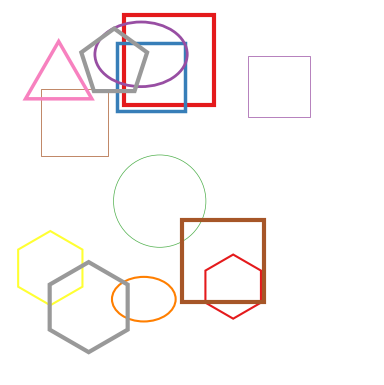[{"shape": "square", "thickness": 3, "radius": 0.58, "center": [0.439, 0.844]}, {"shape": "hexagon", "thickness": 1.5, "radius": 0.42, "center": [0.606, 0.256]}, {"shape": "square", "thickness": 2.5, "radius": 0.44, "center": [0.392, 0.8]}, {"shape": "circle", "thickness": 0.5, "radius": 0.6, "center": [0.415, 0.478]}, {"shape": "square", "thickness": 0.5, "radius": 0.4, "center": [0.725, 0.775]}, {"shape": "oval", "thickness": 2, "radius": 0.6, "center": [0.366, 0.859]}, {"shape": "oval", "thickness": 1.5, "radius": 0.41, "center": [0.374, 0.223]}, {"shape": "hexagon", "thickness": 1.5, "radius": 0.48, "center": [0.131, 0.304]}, {"shape": "square", "thickness": 0.5, "radius": 0.43, "center": [0.193, 0.681]}, {"shape": "square", "thickness": 3, "radius": 0.53, "center": [0.579, 0.323]}, {"shape": "triangle", "thickness": 2.5, "radius": 0.5, "center": [0.152, 0.793]}, {"shape": "pentagon", "thickness": 3, "radius": 0.45, "center": [0.297, 0.836]}, {"shape": "hexagon", "thickness": 3, "radius": 0.58, "center": [0.23, 0.202]}]